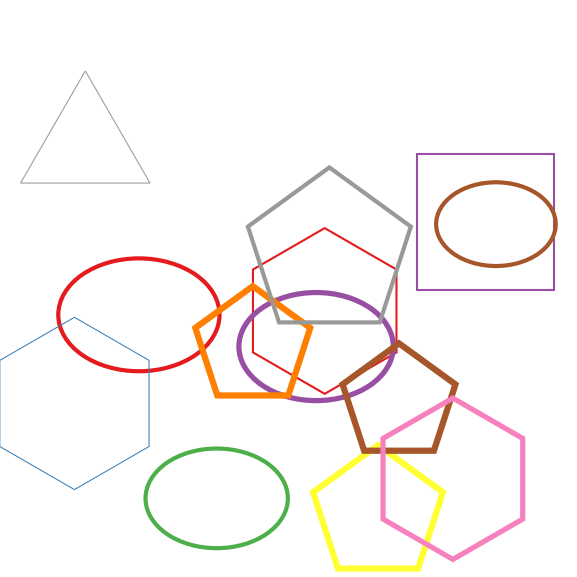[{"shape": "oval", "thickness": 2, "radius": 0.7, "center": [0.241, 0.454]}, {"shape": "hexagon", "thickness": 1, "radius": 0.72, "center": [0.562, 0.461]}, {"shape": "hexagon", "thickness": 0.5, "radius": 0.75, "center": [0.129, 0.301]}, {"shape": "oval", "thickness": 2, "radius": 0.62, "center": [0.375, 0.136]}, {"shape": "square", "thickness": 1, "radius": 0.59, "center": [0.841, 0.614]}, {"shape": "oval", "thickness": 2.5, "radius": 0.67, "center": [0.547, 0.399]}, {"shape": "pentagon", "thickness": 3, "radius": 0.52, "center": [0.438, 0.399]}, {"shape": "pentagon", "thickness": 3, "radius": 0.59, "center": [0.655, 0.11]}, {"shape": "pentagon", "thickness": 3, "radius": 0.51, "center": [0.691, 0.302]}, {"shape": "oval", "thickness": 2, "radius": 0.52, "center": [0.859, 0.611]}, {"shape": "hexagon", "thickness": 2.5, "radius": 0.7, "center": [0.784, 0.17]}, {"shape": "triangle", "thickness": 0.5, "radius": 0.65, "center": [0.148, 0.747]}, {"shape": "pentagon", "thickness": 2, "radius": 0.74, "center": [0.57, 0.561]}]